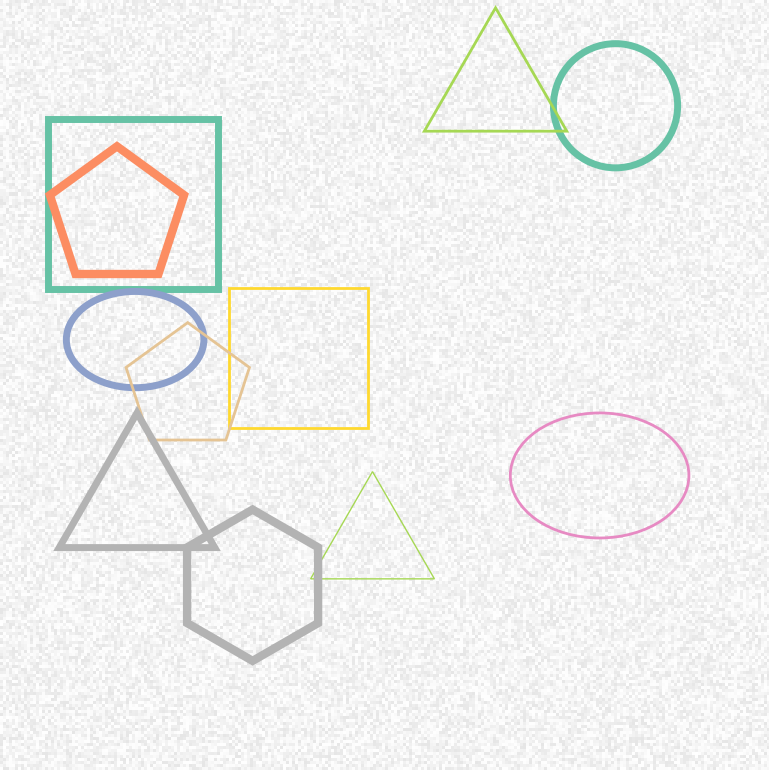[{"shape": "square", "thickness": 2.5, "radius": 0.55, "center": [0.173, 0.735]}, {"shape": "circle", "thickness": 2.5, "radius": 0.4, "center": [0.799, 0.863]}, {"shape": "pentagon", "thickness": 3, "radius": 0.46, "center": [0.152, 0.718]}, {"shape": "oval", "thickness": 2.5, "radius": 0.45, "center": [0.175, 0.559]}, {"shape": "oval", "thickness": 1, "radius": 0.58, "center": [0.779, 0.383]}, {"shape": "triangle", "thickness": 1, "radius": 0.53, "center": [0.644, 0.883]}, {"shape": "triangle", "thickness": 0.5, "radius": 0.46, "center": [0.484, 0.295]}, {"shape": "square", "thickness": 1, "radius": 0.45, "center": [0.388, 0.535]}, {"shape": "pentagon", "thickness": 1, "radius": 0.42, "center": [0.244, 0.497]}, {"shape": "hexagon", "thickness": 3, "radius": 0.49, "center": [0.328, 0.24]}, {"shape": "triangle", "thickness": 2.5, "radius": 0.58, "center": [0.178, 0.347]}]